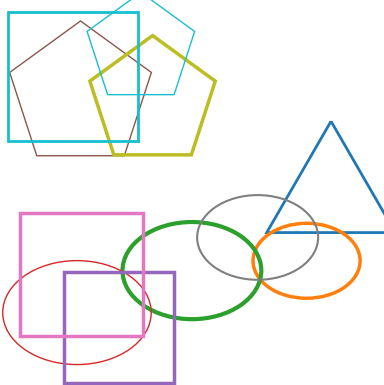[{"shape": "triangle", "thickness": 2, "radius": 0.96, "center": [0.86, 0.492]}, {"shape": "oval", "thickness": 2.5, "radius": 0.7, "center": [0.796, 0.323]}, {"shape": "oval", "thickness": 3, "radius": 0.9, "center": [0.498, 0.297]}, {"shape": "oval", "thickness": 1, "radius": 0.96, "center": [0.2, 0.188]}, {"shape": "square", "thickness": 2.5, "radius": 0.72, "center": [0.309, 0.15]}, {"shape": "pentagon", "thickness": 1, "radius": 0.97, "center": [0.209, 0.752]}, {"shape": "square", "thickness": 2.5, "radius": 0.8, "center": [0.211, 0.287]}, {"shape": "oval", "thickness": 1.5, "radius": 0.79, "center": [0.669, 0.383]}, {"shape": "pentagon", "thickness": 2.5, "radius": 0.86, "center": [0.396, 0.736]}, {"shape": "pentagon", "thickness": 1, "radius": 0.73, "center": [0.366, 0.873]}, {"shape": "square", "thickness": 2, "radius": 0.84, "center": [0.19, 0.802]}]